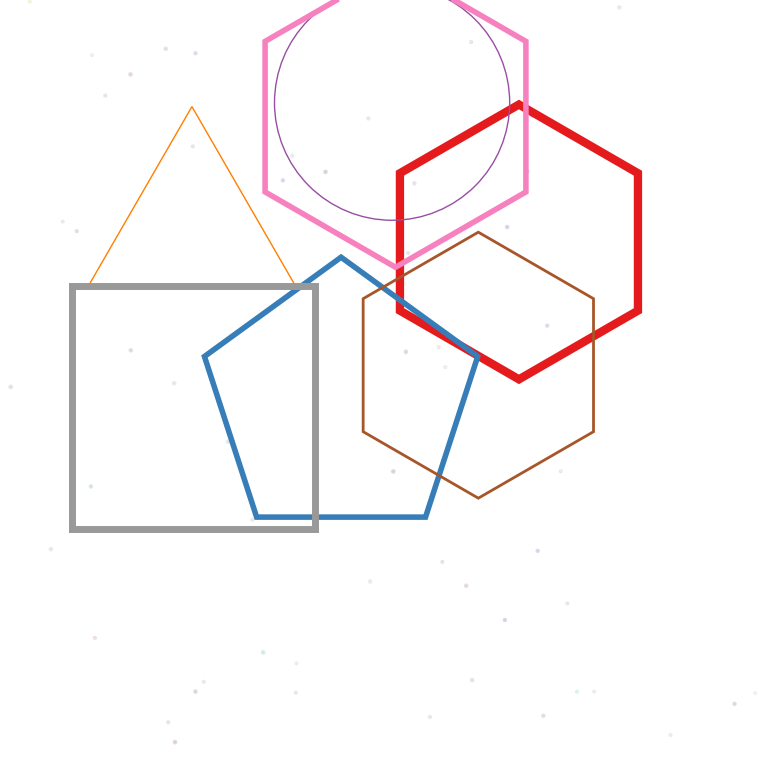[{"shape": "hexagon", "thickness": 3, "radius": 0.89, "center": [0.674, 0.686]}, {"shape": "pentagon", "thickness": 2, "radius": 0.93, "center": [0.443, 0.479]}, {"shape": "circle", "thickness": 0.5, "radius": 0.76, "center": [0.509, 0.867]}, {"shape": "triangle", "thickness": 0.5, "radius": 0.77, "center": [0.249, 0.707]}, {"shape": "hexagon", "thickness": 1, "radius": 0.86, "center": [0.621, 0.526]}, {"shape": "hexagon", "thickness": 2, "radius": 0.98, "center": [0.514, 0.848]}, {"shape": "square", "thickness": 2.5, "radius": 0.79, "center": [0.251, 0.471]}]